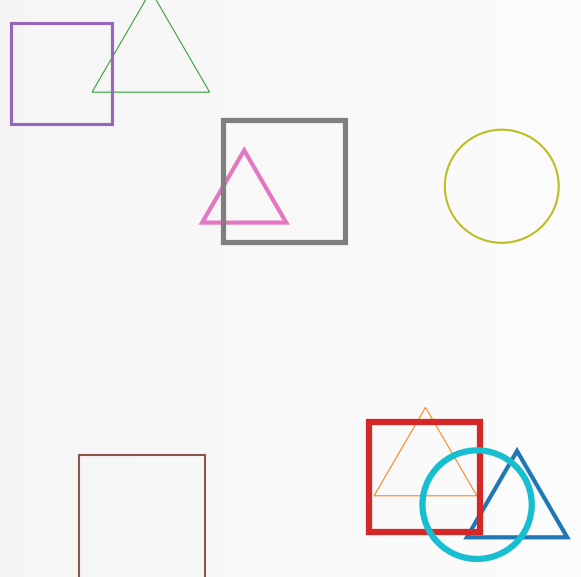[{"shape": "triangle", "thickness": 2, "radius": 0.5, "center": [0.89, 0.119]}, {"shape": "triangle", "thickness": 0.5, "radius": 0.51, "center": [0.732, 0.192]}, {"shape": "triangle", "thickness": 0.5, "radius": 0.58, "center": [0.26, 0.898]}, {"shape": "square", "thickness": 3, "radius": 0.48, "center": [0.73, 0.173]}, {"shape": "square", "thickness": 1.5, "radius": 0.44, "center": [0.106, 0.872]}, {"shape": "square", "thickness": 1, "radius": 0.54, "center": [0.244, 0.103]}, {"shape": "triangle", "thickness": 2, "radius": 0.42, "center": [0.42, 0.655]}, {"shape": "square", "thickness": 2.5, "radius": 0.53, "center": [0.489, 0.685]}, {"shape": "circle", "thickness": 1, "radius": 0.49, "center": [0.863, 0.677]}, {"shape": "circle", "thickness": 3, "radius": 0.47, "center": [0.821, 0.125]}]